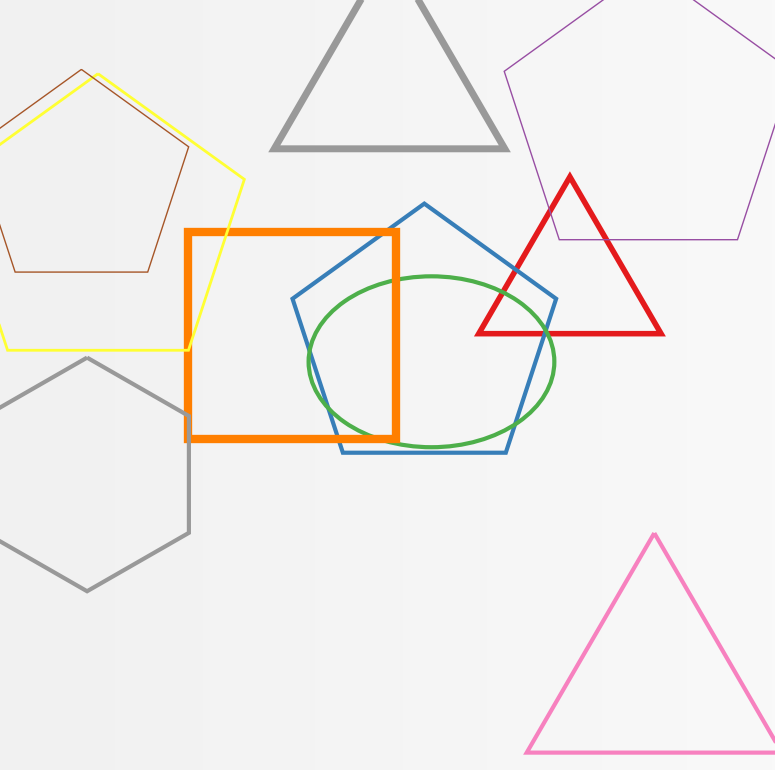[{"shape": "triangle", "thickness": 2, "radius": 0.68, "center": [0.735, 0.635]}, {"shape": "pentagon", "thickness": 1.5, "radius": 0.89, "center": [0.548, 0.557]}, {"shape": "oval", "thickness": 1.5, "radius": 0.79, "center": [0.557, 0.53]}, {"shape": "pentagon", "thickness": 0.5, "radius": 0.98, "center": [0.837, 0.847]}, {"shape": "square", "thickness": 3, "radius": 0.67, "center": [0.376, 0.564]}, {"shape": "pentagon", "thickness": 1, "radius": 0.99, "center": [0.126, 0.706]}, {"shape": "pentagon", "thickness": 0.5, "radius": 0.73, "center": [0.105, 0.764]}, {"shape": "triangle", "thickness": 1.5, "radius": 0.95, "center": [0.844, 0.118]}, {"shape": "triangle", "thickness": 2.5, "radius": 0.86, "center": [0.503, 0.893]}, {"shape": "hexagon", "thickness": 1.5, "radius": 0.76, "center": [0.112, 0.384]}]